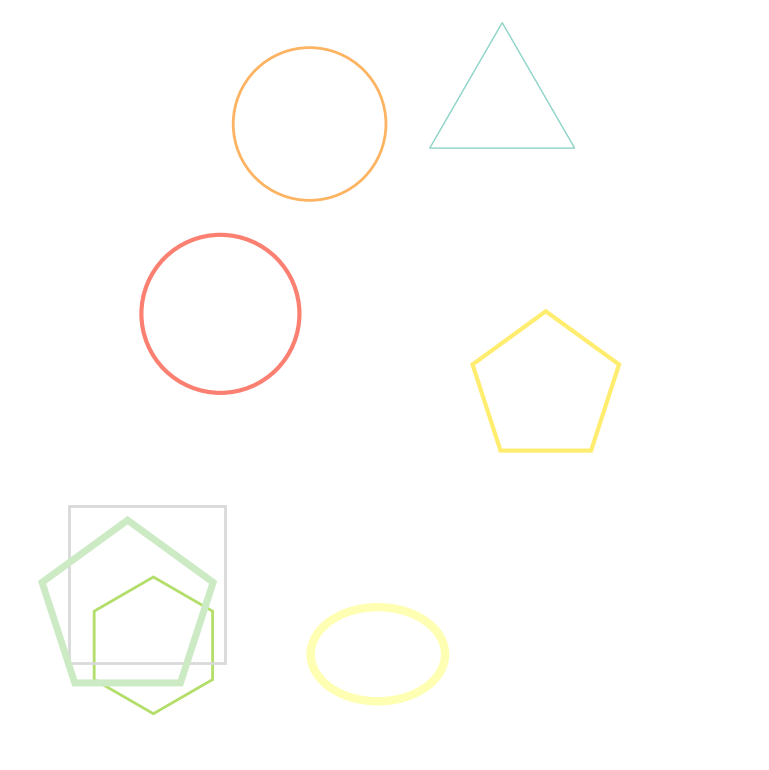[{"shape": "triangle", "thickness": 0.5, "radius": 0.54, "center": [0.652, 0.862]}, {"shape": "oval", "thickness": 3, "radius": 0.44, "center": [0.491, 0.15]}, {"shape": "circle", "thickness": 1.5, "radius": 0.51, "center": [0.286, 0.592]}, {"shape": "circle", "thickness": 1, "radius": 0.5, "center": [0.402, 0.839]}, {"shape": "hexagon", "thickness": 1, "radius": 0.44, "center": [0.199, 0.162]}, {"shape": "square", "thickness": 1, "radius": 0.51, "center": [0.191, 0.241]}, {"shape": "pentagon", "thickness": 2.5, "radius": 0.58, "center": [0.166, 0.208]}, {"shape": "pentagon", "thickness": 1.5, "radius": 0.5, "center": [0.709, 0.496]}]